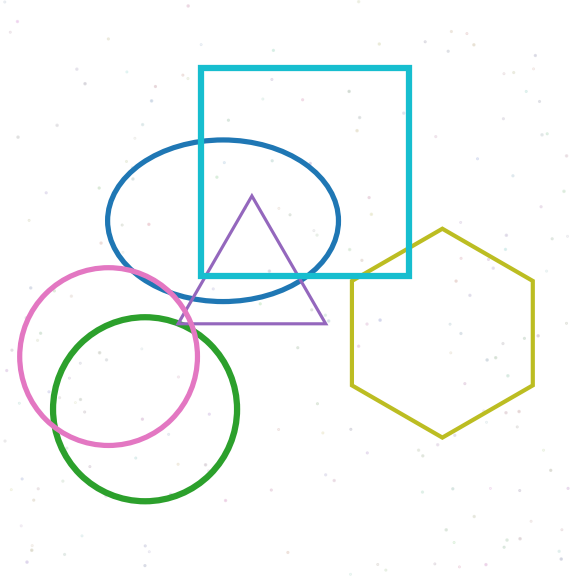[{"shape": "oval", "thickness": 2.5, "radius": 1.0, "center": [0.386, 0.617]}, {"shape": "circle", "thickness": 3, "radius": 0.8, "center": [0.251, 0.29]}, {"shape": "triangle", "thickness": 1.5, "radius": 0.74, "center": [0.436, 0.512]}, {"shape": "circle", "thickness": 2.5, "radius": 0.77, "center": [0.188, 0.382]}, {"shape": "hexagon", "thickness": 2, "radius": 0.9, "center": [0.766, 0.422]}, {"shape": "square", "thickness": 3, "radius": 0.9, "center": [0.528, 0.701]}]